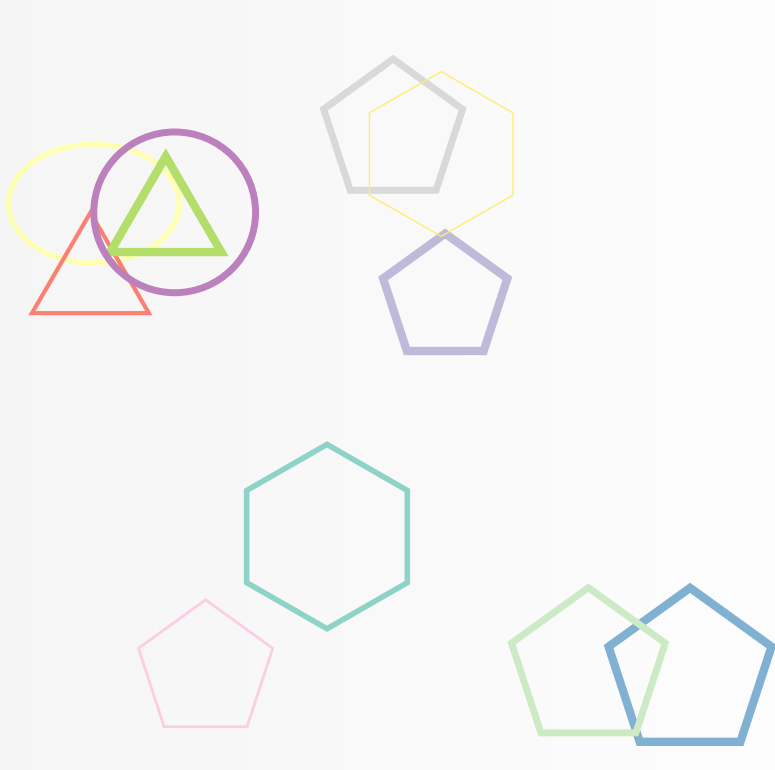[{"shape": "hexagon", "thickness": 2, "radius": 0.6, "center": [0.422, 0.303]}, {"shape": "oval", "thickness": 2, "radius": 0.55, "center": [0.121, 0.736]}, {"shape": "pentagon", "thickness": 3, "radius": 0.42, "center": [0.575, 0.612]}, {"shape": "triangle", "thickness": 1.5, "radius": 0.44, "center": [0.117, 0.637]}, {"shape": "pentagon", "thickness": 3, "radius": 0.55, "center": [0.89, 0.126]}, {"shape": "triangle", "thickness": 3, "radius": 0.41, "center": [0.214, 0.714]}, {"shape": "pentagon", "thickness": 1, "radius": 0.46, "center": [0.265, 0.13]}, {"shape": "pentagon", "thickness": 2.5, "radius": 0.47, "center": [0.507, 0.829]}, {"shape": "circle", "thickness": 2.5, "radius": 0.52, "center": [0.225, 0.724]}, {"shape": "pentagon", "thickness": 2.5, "radius": 0.52, "center": [0.759, 0.133]}, {"shape": "hexagon", "thickness": 0.5, "radius": 0.53, "center": [0.569, 0.8]}]